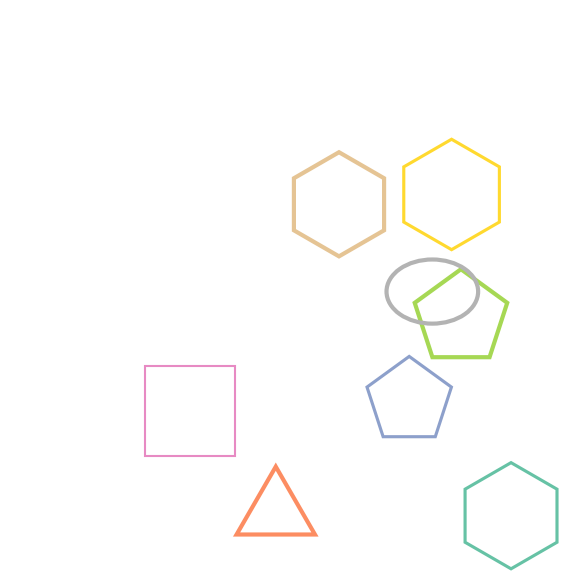[{"shape": "hexagon", "thickness": 1.5, "radius": 0.46, "center": [0.885, 0.106]}, {"shape": "triangle", "thickness": 2, "radius": 0.39, "center": [0.478, 0.113]}, {"shape": "pentagon", "thickness": 1.5, "radius": 0.38, "center": [0.709, 0.305]}, {"shape": "square", "thickness": 1, "radius": 0.39, "center": [0.328, 0.288]}, {"shape": "pentagon", "thickness": 2, "radius": 0.42, "center": [0.798, 0.449]}, {"shape": "hexagon", "thickness": 1.5, "radius": 0.48, "center": [0.782, 0.662]}, {"shape": "hexagon", "thickness": 2, "radius": 0.45, "center": [0.587, 0.645]}, {"shape": "oval", "thickness": 2, "radius": 0.4, "center": [0.749, 0.494]}]